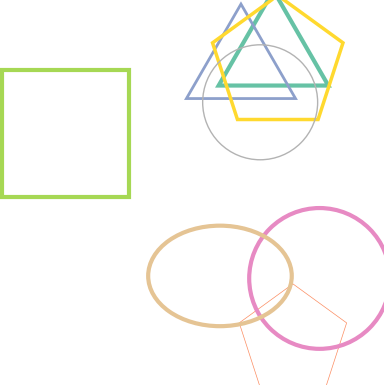[{"shape": "triangle", "thickness": 3, "radius": 0.82, "center": [0.71, 0.86]}, {"shape": "pentagon", "thickness": 0.5, "radius": 0.73, "center": [0.761, 0.116]}, {"shape": "triangle", "thickness": 2, "radius": 0.82, "center": [0.626, 0.826]}, {"shape": "circle", "thickness": 3, "radius": 0.91, "center": [0.83, 0.277]}, {"shape": "square", "thickness": 3, "radius": 0.82, "center": [0.17, 0.654]}, {"shape": "pentagon", "thickness": 2.5, "radius": 0.89, "center": [0.721, 0.834]}, {"shape": "oval", "thickness": 3, "radius": 0.93, "center": [0.571, 0.283]}, {"shape": "circle", "thickness": 1, "radius": 0.75, "center": [0.676, 0.734]}]